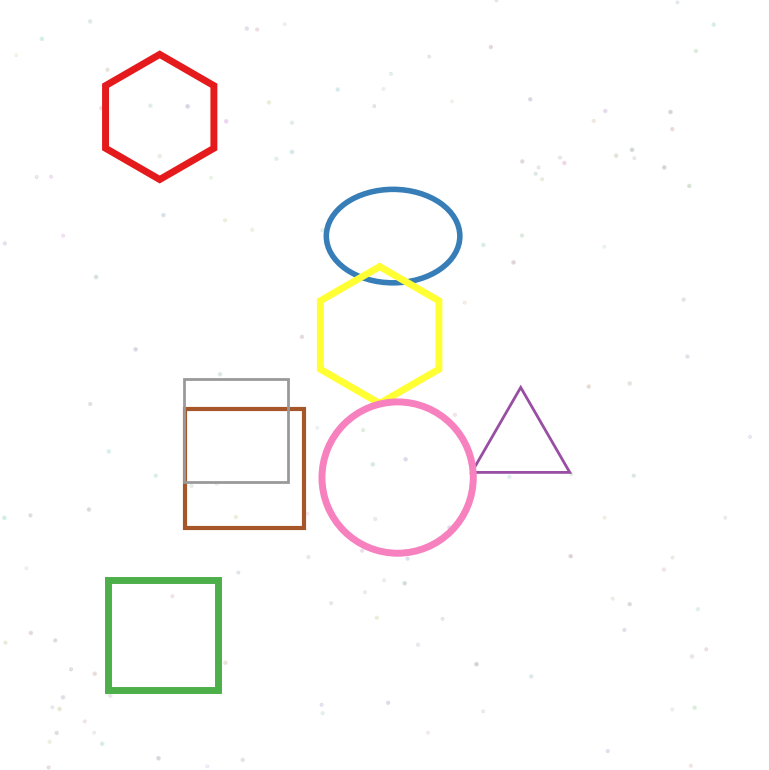[{"shape": "hexagon", "thickness": 2.5, "radius": 0.41, "center": [0.207, 0.848]}, {"shape": "oval", "thickness": 2, "radius": 0.43, "center": [0.51, 0.693]}, {"shape": "square", "thickness": 2.5, "radius": 0.36, "center": [0.212, 0.175]}, {"shape": "triangle", "thickness": 1, "radius": 0.37, "center": [0.676, 0.423]}, {"shape": "hexagon", "thickness": 2.5, "radius": 0.44, "center": [0.493, 0.565]}, {"shape": "square", "thickness": 1.5, "radius": 0.39, "center": [0.317, 0.392]}, {"shape": "circle", "thickness": 2.5, "radius": 0.49, "center": [0.516, 0.38]}, {"shape": "square", "thickness": 1, "radius": 0.34, "center": [0.307, 0.441]}]